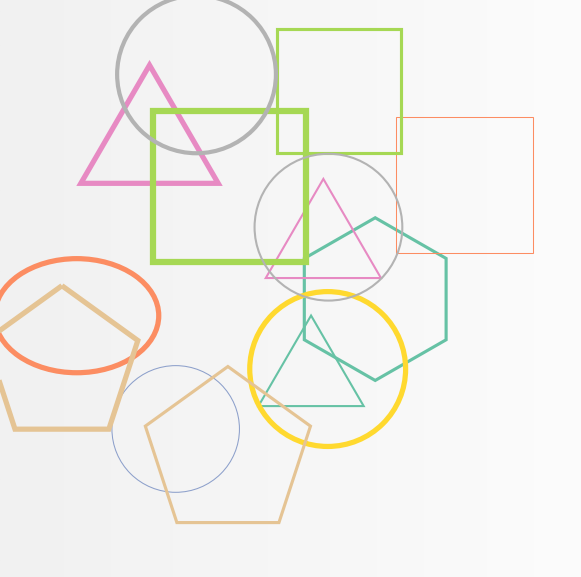[{"shape": "hexagon", "thickness": 1.5, "radius": 0.7, "center": [0.646, 0.481]}, {"shape": "triangle", "thickness": 1, "radius": 0.52, "center": [0.535, 0.348]}, {"shape": "square", "thickness": 0.5, "radius": 0.59, "center": [0.798, 0.678]}, {"shape": "oval", "thickness": 2.5, "radius": 0.71, "center": [0.132, 0.452]}, {"shape": "circle", "thickness": 0.5, "radius": 0.55, "center": [0.302, 0.256]}, {"shape": "triangle", "thickness": 1, "radius": 0.57, "center": [0.556, 0.575]}, {"shape": "triangle", "thickness": 2.5, "radius": 0.68, "center": [0.257, 0.75]}, {"shape": "square", "thickness": 1.5, "radius": 0.53, "center": [0.583, 0.841]}, {"shape": "square", "thickness": 3, "radius": 0.66, "center": [0.395, 0.676]}, {"shape": "circle", "thickness": 2.5, "radius": 0.67, "center": [0.564, 0.36]}, {"shape": "pentagon", "thickness": 2.5, "radius": 0.69, "center": [0.107, 0.367]}, {"shape": "pentagon", "thickness": 1.5, "radius": 0.75, "center": [0.392, 0.215]}, {"shape": "circle", "thickness": 1, "radius": 0.64, "center": [0.565, 0.606]}, {"shape": "circle", "thickness": 2, "radius": 0.68, "center": [0.338, 0.87]}]